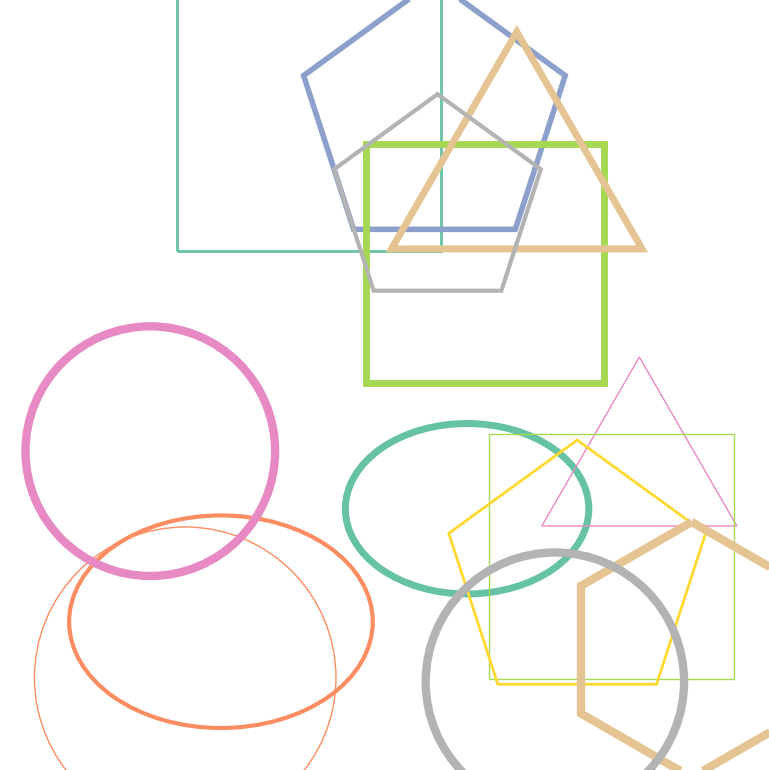[{"shape": "square", "thickness": 1, "radius": 0.86, "center": [0.401, 0.846]}, {"shape": "oval", "thickness": 2.5, "radius": 0.79, "center": [0.607, 0.339]}, {"shape": "circle", "thickness": 0.5, "radius": 0.98, "center": [0.241, 0.12]}, {"shape": "oval", "thickness": 1.5, "radius": 0.99, "center": [0.287, 0.193]}, {"shape": "pentagon", "thickness": 2, "radius": 0.89, "center": [0.564, 0.847]}, {"shape": "triangle", "thickness": 0.5, "radius": 0.73, "center": [0.83, 0.39]}, {"shape": "circle", "thickness": 3, "radius": 0.81, "center": [0.195, 0.414]}, {"shape": "square", "thickness": 0.5, "radius": 0.8, "center": [0.794, 0.277]}, {"shape": "square", "thickness": 2.5, "radius": 0.78, "center": [0.63, 0.657]}, {"shape": "pentagon", "thickness": 1, "radius": 0.88, "center": [0.75, 0.253]}, {"shape": "hexagon", "thickness": 3, "radius": 0.83, "center": [0.898, 0.156]}, {"shape": "triangle", "thickness": 2.5, "radius": 0.94, "center": [0.671, 0.771]}, {"shape": "circle", "thickness": 3, "radius": 0.84, "center": [0.721, 0.115]}, {"shape": "pentagon", "thickness": 1.5, "radius": 0.71, "center": [0.568, 0.737]}]